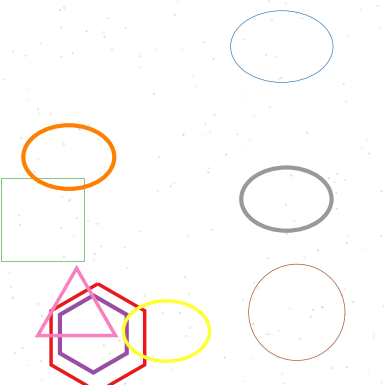[{"shape": "hexagon", "thickness": 2.5, "radius": 0.7, "center": [0.254, 0.123]}, {"shape": "oval", "thickness": 0.5, "radius": 0.67, "center": [0.732, 0.879]}, {"shape": "square", "thickness": 0.5, "radius": 0.54, "center": [0.111, 0.43]}, {"shape": "hexagon", "thickness": 3, "radius": 0.5, "center": [0.242, 0.132]}, {"shape": "oval", "thickness": 3, "radius": 0.59, "center": [0.179, 0.592]}, {"shape": "oval", "thickness": 2.5, "radius": 0.56, "center": [0.432, 0.14]}, {"shape": "circle", "thickness": 0.5, "radius": 0.63, "center": [0.771, 0.189]}, {"shape": "triangle", "thickness": 2.5, "radius": 0.58, "center": [0.199, 0.187]}, {"shape": "oval", "thickness": 3, "radius": 0.59, "center": [0.744, 0.483]}]